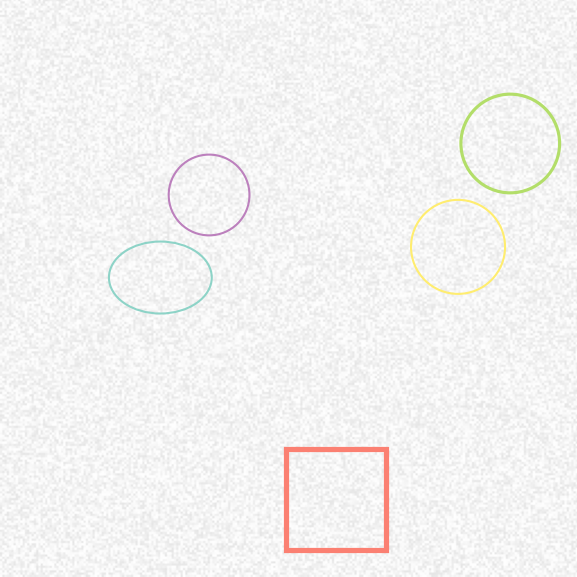[{"shape": "oval", "thickness": 1, "radius": 0.45, "center": [0.278, 0.519]}, {"shape": "square", "thickness": 2.5, "radius": 0.44, "center": [0.582, 0.134]}, {"shape": "circle", "thickness": 1.5, "radius": 0.43, "center": [0.884, 0.751]}, {"shape": "circle", "thickness": 1, "radius": 0.35, "center": [0.362, 0.661]}, {"shape": "circle", "thickness": 1, "radius": 0.41, "center": [0.793, 0.572]}]